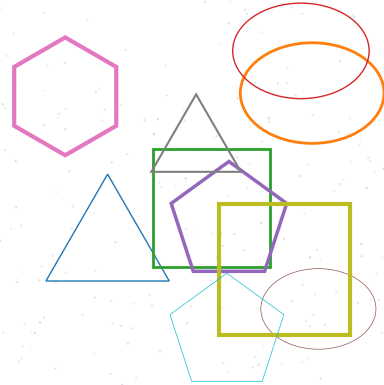[{"shape": "triangle", "thickness": 1, "radius": 0.92, "center": [0.279, 0.363]}, {"shape": "oval", "thickness": 2, "radius": 0.93, "center": [0.811, 0.758]}, {"shape": "square", "thickness": 2, "radius": 0.76, "center": [0.549, 0.459]}, {"shape": "oval", "thickness": 1, "radius": 0.89, "center": [0.782, 0.868]}, {"shape": "pentagon", "thickness": 2.5, "radius": 0.79, "center": [0.595, 0.423]}, {"shape": "oval", "thickness": 0.5, "radius": 0.75, "center": [0.827, 0.198]}, {"shape": "hexagon", "thickness": 3, "radius": 0.77, "center": [0.169, 0.75]}, {"shape": "triangle", "thickness": 1.5, "radius": 0.67, "center": [0.509, 0.621]}, {"shape": "square", "thickness": 3, "radius": 0.85, "center": [0.738, 0.299]}, {"shape": "pentagon", "thickness": 0.5, "radius": 0.78, "center": [0.589, 0.135]}]